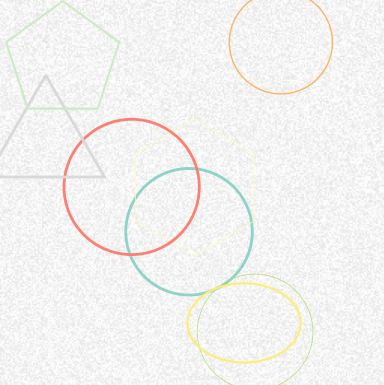[{"shape": "circle", "thickness": 2, "radius": 0.82, "center": [0.491, 0.398]}, {"shape": "hexagon", "thickness": 0.5, "radius": 0.88, "center": [0.505, 0.513]}, {"shape": "circle", "thickness": 2, "radius": 0.88, "center": [0.342, 0.514]}, {"shape": "circle", "thickness": 1, "radius": 0.67, "center": [0.73, 0.89]}, {"shape": "circle", "thickness": 0.5, "radius": 0.75, "center": [0.663, 0.138]}, {"shape": "triangle", "thickness": 2, "radius": 0.88, "center": [0.119, 0.628]}, {"shape": "pentagon", "thickness": 1.5, "radius": 0.77, "center": [0.163, 0.843]}, {"shape": "oval", "thickness": 1.5, "radius": 0.73, "center": [0.634, 0.161]}]